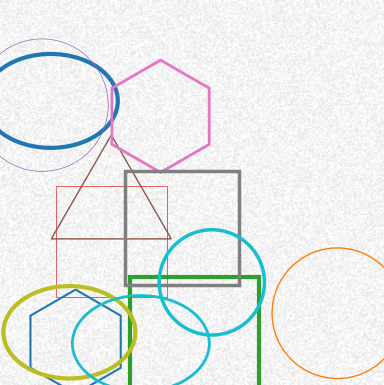[{"shape": "oval", "thickness": 3, "radius": 0.87, "center": [0.132, 0.738]}, {"shape": "hexagon", "thickness": 1.5, "radius": 0.68, "center": [0.196, 0.112]}, {"shape": "circle", "thickness": 1, "radius": 0.85, "center": [0.876, 0.186]}, {"shape": "square", "thickness": 3, "radius": 0.84, "center": [0.505, 0.111]}, {"shape": "square", "thickness": 0.5, "radius": 0.72, "center": [0.29, 0.372]}, {"shape": "circle", "thickness": 0.5, "radius": 0.86, "center": [0.109, 0.727]}, {"shape": "triangle", "thickness": 1, "radius": 0.9, "center": [0.289, 0.469]}, {"shape": "hexagon", "thickness": 2, "radius": 0.73, "center": [0.417, 0.698]}, {"shape": "square", "thickness": 2.5, "radius": 0.74, "center": [0.473, 0.408]}, {"shape": "oval", "thickness": 3, "radius": 0.86, "center": [0.18, 0.137]}, {"shape": "oval", "thickness": 2, "radius": 0.89, "center": [0.366, 0.108]}, {"shape": "circle", "thickness": 2.5, "radius": 0.68, "center": [0.55, 0.267]}]